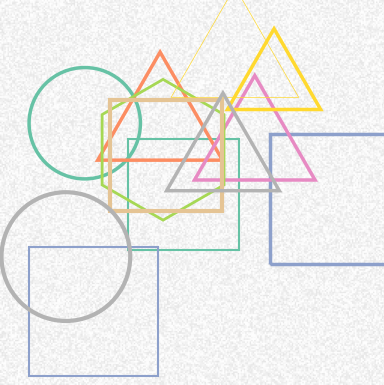[{"shape": "square", "thickness": 1.5, "radius": 0.72, "center": [0.476, 0.495]}, {"shape": "circle", "thickness": 2.5, "radius": 0.72, "center": [0.22, 0.68]}, {"shape": "triangle", "thickness": 2.5, "radius": 0.94, "center": [0.416, 0.678]}, {"shape": "square", "thickness": 2.5, "radius": 0.84, "center": [0.868, 0.484]}, {"shape": "square", "thickness": 1.5, "radius": 0.84, "center": [0.243, 0.192]}, {"shape": "triangle", "thickness": 2.5, "radius": 0.9, "center": [0.662, 0.623]}, {"shape": "hexagon", "thickness": 2, "radius": 0.91, "center": [0.424, 0.611]}, {"shape": "triangle", "thickness": 0.5, "radius": 0.96, "center": [0.61, 0.843]}, {"shape": "triangle", "thickness": 2.5, "radius": 0.7, "center": [0.712, 0.785]}, {"shape": "square", "thickness": 3, "radius": 0.72, "center": [0.431, 0.596]}, {"shape": "circle", "thickness": 3, "radius": 0.84, "center": [0.171, 0.334]}, {"shape": "triangle", "thickness": 2.5, "radius": 0.84, "center": [0.579, 0.589]}]